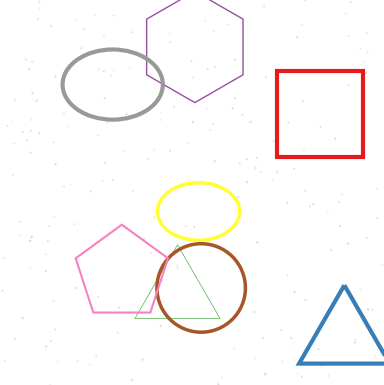[{"shape": "square", "thickness": 3, "radius": 0.56, "center": [0.831, 0.704]}, {"shape": "triangle", "thickness": 3, "radius": 0.68, "center": [0.894, 0.123]}, {"shape": "triangle", "thickness": 0.5, "radius": 0.64, "center": [0.461, 0.236]}, {"shape": "hexagon", "thickness": 1, "radius": 0.72, "center": [0.506, 0.878]}, {"shape": "oval", "thickness": 2.5, "radius": 0.53, "center": [0.516, 0.451]}, {"shape": "circle", "thickness": 2.5, "radius": 0.57, "center": [0.523, 0.252]}, {"shape": "pentagon", "thickness": 1.5, "radius": 0.63, "center": [0.316, 0.29]}, {"shape": "oval", "thickness": 3, "radius": 0.65, "center": [0.293, 0.78]}]